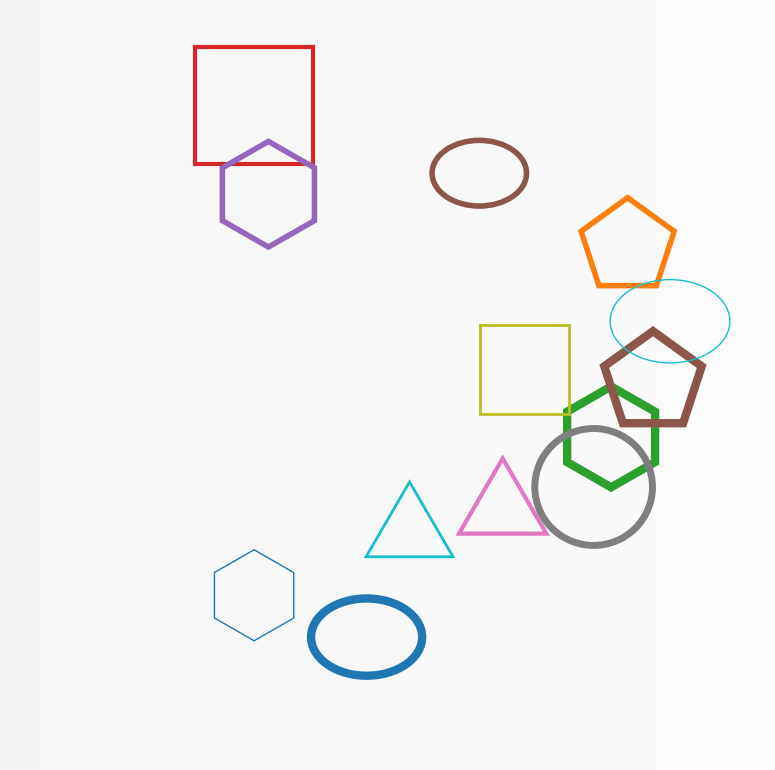[{"shape": "oval", "thickness": 3, "radius": 0.36, "center": [0.473, 0.173]}, {"shape": "hexagon", "thickness": 0.5, "radius": 0.3, "center": [0.328, 0.227]}, {"shape": "pentagon", "thickness": 2, "radius": 0.32, "center": [0.81, 0.68]}, {"shape": "hexagon", "thickness": 3, "radius": 0.33, "center": [0.789, 0.433]}, {"shape": "square", "thickness": 1.5, "radius": 0.38, "center": [0.328, 0.863]}, {"shape": "hexagon", "thickness": 2, "radius": 0.34, "center": [0.346, 0.748]}, {"shape": "oval", "thickness": 2, "radius": 0.3, "center": [0.618, 0.775]}, {"shape": "pentagon", "thickness": 3, "radius": 0.33, "center": [0.843, 0.504]}, {"shape": "triangle", "thickness": 1.5, "radius": 0.33, "center": [0.649, 0.34]}, {"shape": "circle", "thickness": 2.5, "radius": 0.38, "center": [0.766, 0.368]}, {"shape": "square", "thickness": 1, "radius": 0.29, "center": [0.677, 0.52]}, {"shape": "oval", "thickness": 0.5, "radius": 0.39, "center": [0.865, 0.583]}, {"shape": "triangle", "thickness": 1, "radius": 0.32, "center": [0.528, 0.309]}]